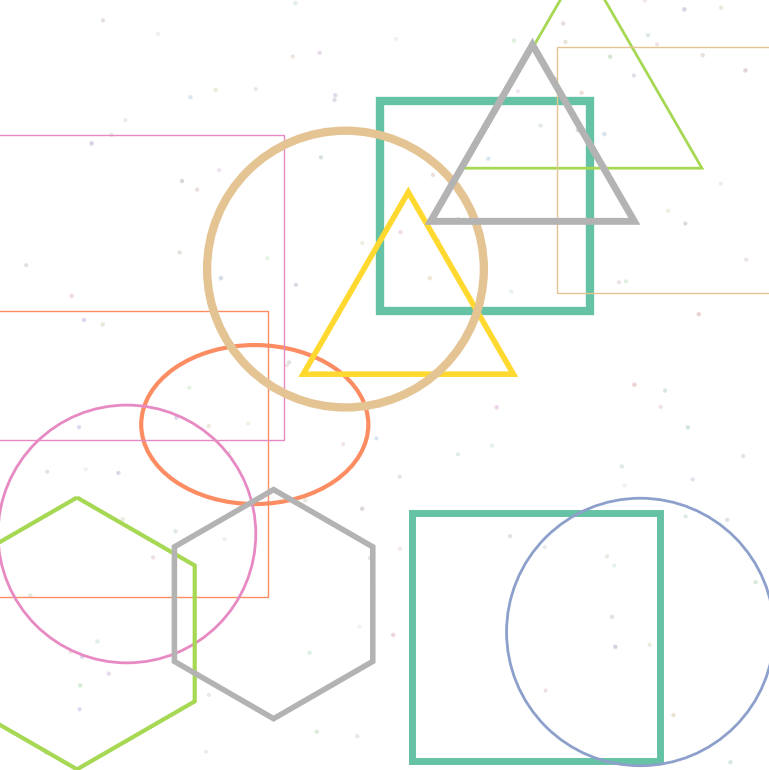[{"shape": "square", "thickness": 3, "radius": 0.68, "center": [0.63, 0.732]}, {"shape": "square", "thickness": 2.5, "radius": 0.81, "center": [0.696, 0.173]}, {"shape": "oval", "thickness": 1.5, "radius": 0.74, "center": [0.331, 0.449]}, {"shape": "square", "thickness": 0.5, "radius": 0.93, "center": [0.163, 0.41]}, {"shape": "circle", "thickness": 1, "radius": 0.87, "center": [0.832, 0.179]}, {"shape": "square", "thickness": 0.5, "radius": 0.99, "center": [0.171, 0.627]}, {"shape": "circle", "thickness": 1, "radius": 0.84, "center": [0.165, 0.307]}, {"shape": "hexagon", "thickness": 1.5, "radius": 0.88, "center": [0.1, 0.177]}, {"shape": "triangle", "thickness": 1, "radius": 0.9, "center": [0.757, 0.871]}, {"shape": "triangle", "thickness": 2, "radius": 0.79, "center": [0.53, 0.593]}, {"shape": "square", "thickness": 0.5, "radius": 0.8, "center": [0.883, 0.779]}, {"shape": "circle", "thickness": 3, "radius": 0.9, "center": [0.449, 0.651]}, {"shape": "hexagon", "thickness": 2, "radius": 0.74, "center": [0.355, 0.215]}, {"shape": "triangle", "thickness": 2.5, "radius": 0.76, "center": [0.692, 0.789]}]